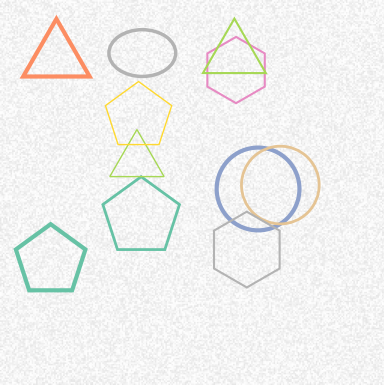[{"shape": "pentagon", "thickness": 2, "radius": 0.52, "center": [0.367, 0.436]}, {"shape": "pentagon", "thickness": 3, "radius": 0.47, "center": [0.132, 0.323]}, {"shape": "triangle", "thickness": 3, "radius": 0.5, "center": [0.146, 0.851]}, {"shape": "circle", "thickness": 3, "radius": 0.54, "center": [0.67, 0.509]}, {"shape": "hexagon", "thickness": 1.5, "radius": 0.43, "center": [0.613, 0.818]}, {"shape": "triangle", "thickness": 1, "radius": 0.41, "center": [0.356, 0.582]}, {"shape": "triangle", "thickness": 1.5, "radius": 0.47, "center": [0.609, 0.857]}, {"shape": "pentagon", "thickness": 1, "radius": 0.45, "center": [0.36, 0.698]}, {"shape": "circle", "thickness": 2, "radius": 0.5, "center": [0.728, 0.519]}, {"shape": "hexagon", "thickness": 1.5, "radius": 0.49, "center": [0.641, 0.352]}, {"shape": "oval", "thickness": 2.5, "radius": 0.43, "center": [0.37, 0.862]}]